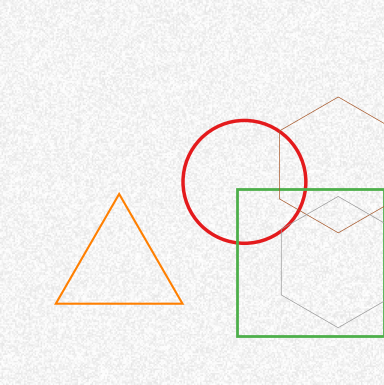[{"shape": "circle", "thickness": 2.5, "radius": 0.8, "center": [0.635, 0.528]}, {"shape": "square", "thickness": 2, "radius": 0.95, "center": [0.807, 0.318]}, {"shape": "triangle", "thickness": 1.5, "radius": 0.95, "center": [0.309, 0.306]}, {"shape": "hexagon", "thickness": 0.5, "radius": 0.88, "center": [0.879, 0.572]}, {"shape": "hexagon", "thickness": 0.5, "radius": 0.85, "center": [0.878, 0.319]}]